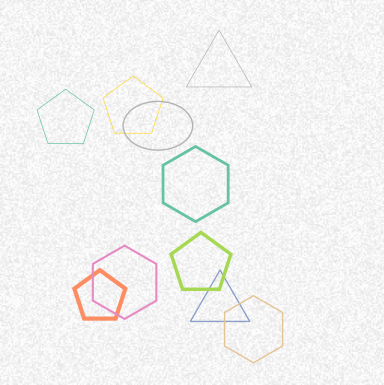[{"shape": "hexagon", "thickness": 2, "radius": 0.49, "center": [0.508, 0.522]}, {"shape": "pentagon", "thickness": 0.5, "radius": 0.39, "center": [0.171, 0.69]}, {"shape": "pentagon", "thickness": 3, "radius": 0.35, "center": [0.259, 0.229]}, {"shape": "triangle", "thickness": 1, "radius": 0.45, "center": [0.572, 0.21]}, {"shape": "hexagon", "thickness": 1.5, "radius": 0.48, "center": [0.324, 0.267]}, {"shape": "pentagon", "thickness": 2.5, "radius": 0.41, "center": [0.522, 0.315]}, {"shape": "pentagon", "thickness": 0.5, "radius": 0.41, "center": [0.346, 0.72]}, {"shape": "hexagon", "thickness": 1, "radius": 0.44, "center": [0.659, 0.145]}, {"shape": "triangle", "thickness": 0.5, "radius": 0.49, "center": [0.569, 0.823]}, {"shape": "oval", "thickness": 1, "radius": 0.45, "center": [0.41, 0.673]}]